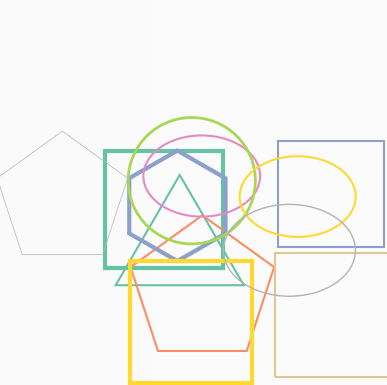[{"shape": "triangle", "thickness": 1.5, "radius": 0.95, "center": [0.464, 0.355]}, {"shape": "square", "thickness": 3, "radius": 0.76, "center": [0.424, 0.456]}, {"shape": "pentagon", "thickness": 1.5, "radius": 0.97, "center": [0.522, 0.246]}, {"shape": "square", "thickness": 1.5, "radius": 0.68, "center": [0.854, 0.496]}, {"shape": "hexagon", "thickness": 3, "radius": 0.72, "center": [0.458, 0.465]}, {"shape": "oval", "thickness": 1.5, "radius": 0.75, "center": [0.521, 0.543]}, {"shape": "circle", "thickness": 2, "radius": 0.82, "center": [0.495, 0.531]}, {"shape": "oval", "thickness": 1.5, "radius": 0.75, "center": [0.768, 0.489]}, {"shape": "square", "thickness": 3, "radius": 0.79, "center": [0.493, 0.164]}, {"shape": "square", "thickness": 1.5, "radius": 0.81, "center": [0.872, 0.181]}, {"shape": "pentagon", "thickness": 0.5, "radius": 0.89, "center": [0.161, 0.482]}, {"shape": "oval", "thickness": 1, "radius": 0.85, "center": [0.747, 0.35]}]